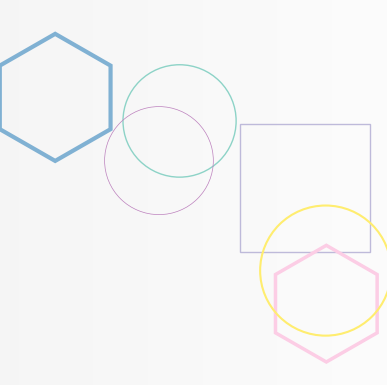[{"shape": "circle", "thickness": 1, "radius": 0.73, "center": [0.463, 0.686]}, {"shape": "square", "thickness": 1, "radius": 0.84, "center": [0.788, 0.511]}, {"shape": "hexagon", "thickness": 3, "radius": 0.83, "center": [0.142, 0.747]}, {"shape": "hexagon", "thickness": 2.5, "radius": 0.76, "center": [0.842, 0.211]}, {"shape": "circle", "thickness": 0.5, "radius": 0.7, "center": [0.41, 0.583]}, {"shape": "circle", "thickness": 1.5, "radius": 0.84, "center": [0.84, 0.297]}]